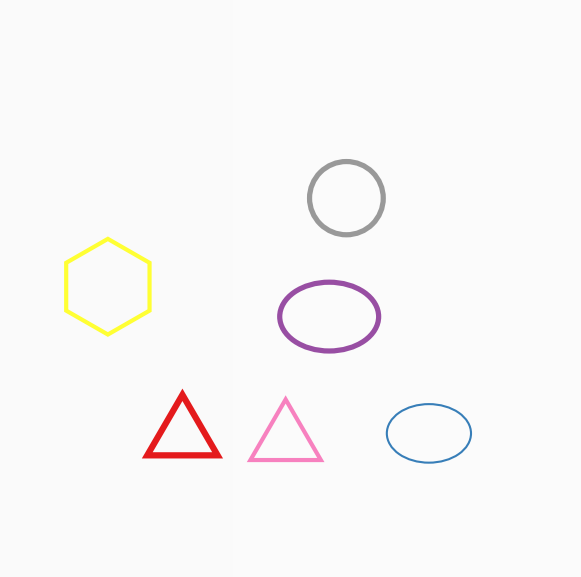[{"shape": "triangle", "thickness": 3, "radius": 0.35, "center": [0.314, 0.246]}, {"shape": "oval", "thickness": 1, "radius": 0.36, "center": [0.738, 0.249]}, {"shape": "oval", "thickness": 2.5, "radius": 0.43, "center": [0.566, 0.451]}, {"shape": "hexagon", "thickness": 2, "radius": 0.41, "center": [0.186, 0.503]}, {"shape": "triangle", "thickness": 2, "radius": 0.35, "center": [0.491, 0.238]}, {"shape": "circle", "thickness": 2.5, "radius": 0.32, "center": [0.596, 0.656]}]